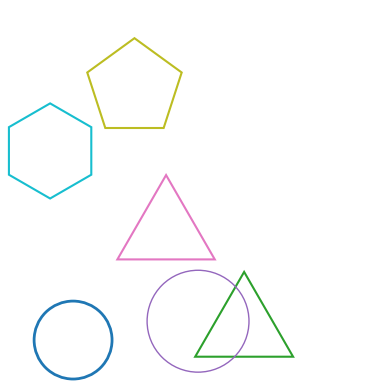[{"shape": "circle", "thickness": 2, "radius": 0.51, "center": [0.19, 0.117]}, {"shape": "triangle", "thickness": 1.5, "radius": 0.73, "center": [0.634, 0.147]}, {"shape": "circle", "thickness": 1, "radius": 0.66, "center": [0.514, 0.166]}, {"shape": "triangle", "thickness": 1.5, "radius": 0.73, "center": [0.431, 0.399]}, {"shape": "pentagon", "thickness": 1.5, "radius": 0.64, "center": [0.349, 0.772]}, {"shape": "hexagon", "thickness": 1.5, "radius": 0.62, "center": [0.13, 0.608]}]